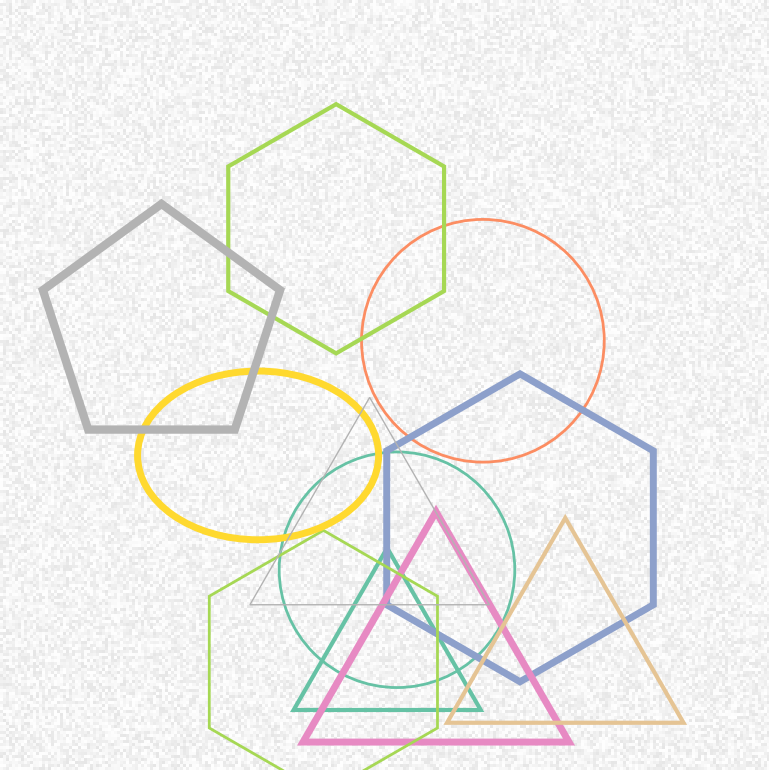[{"shape": "circle", "thickness": 1, "radius": 0.76, "center": [0.516, 0.26]}, {"shape": "triangle", "thickness": 1.5, "radius": 0.7, "center": [0.503, 0.148]}, {"shape": "circle", "thickness": 1, "radius": 0.79, "center": [0.627, 0.557]}, {"shape": "hexagon", "thickness": 2.5, "radius": 1.0, "center": [0.675, 0.315]}, {"shape": "triangle", "thickness": 2.5, "radius": 1.0, "center": [0.566, 0.136]}, {"shape": "hexagon", "thickness": 1, "radius": 0.86, "center": [0.42, 0.14]}, {"shape": "hexagon", "thickness": 1.5, "radius": 0.81, "center": [0.437, 0.703]}, {"shape": "oval", "thickness": 2.5, "radius": 0.78, "center": [0.335, 0.409]}, {"shape": "triangle", "thickness": 1.5, "radius": 0.89, "center": [0.734, 0.15]}, {"shape": "pentagon", "thickness": 3, "radius": 0.81, "center": [0.21, 0.573]}, {"shape": "triangle", "thickness": 0.5, "radius": 0.9, "center": [0.48, 0.304]}]